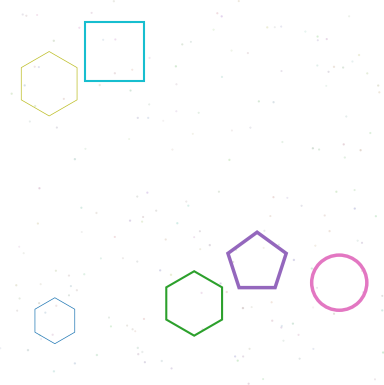[{"shape": "hexagon", "thickness": 0.5, "radius": 0.3, "center": [0.142, 0.167]}, {"shape": "hexagon", "thickness": 1.5, "radius": 0.42, "center": [0.504, 0.212]}, {"shape": "pentagon", "thickness": 2.5, "radius": 0.4, "center": [0.668, 0.317]}, {"shape": "circle", "thickness": 2.5, "radius": 0.36, "center": [0.881, 0.266]}, {"shape": "hexagon", "thickness": 0.5, "radius": 0.42, "center": [0.128, 0.782]}, {"shape": "square", "thickness": 1.5, "radius": 0.38, "center": [0.297, 0.866]}]